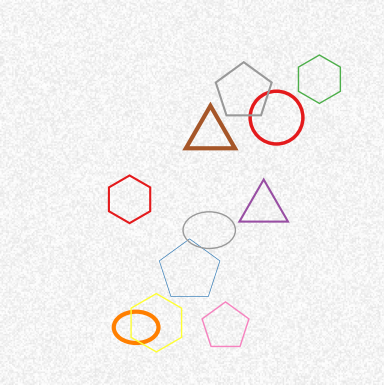[{"shape": "circle", "thickness": 2.5, "radius": 0.34, "center": [0.718, 0.695]}, {"shape": "hexagon", "thickness": 1.5, "radius": 0.31, "center": [0.337, 0.482]}, {"shape": "pentagon", "thickness": 0.5, "radius": 0.41, "center": [0.493, 0.297]}, {"shape": "hexagon", "thickness": 1, "radius": 0.31, "center": [0.83, 0.794]}, {"shape": "triangle", "thickness": 1.5, "radius": 0.36, "center": [0.685, 0.461]}, {"shape": "oval", "thickness": 3, "radius": 0.29, "center": [0.354, 0.15]}, {"shape": "hexagon", "thickness": 1, "radius": 0.38, "center": [0.406, 0.162]}, {"shape": "triangle", "thickness": 3, "radius": 0.37, "center": [0.547, 0.652]}, {"shape": "pentagon", "thickness": 1, "radius": 0.32, "center": [0.586, 0.152]}, {"shape": "oval", "thickness": 1, "radius": 0.34, "center": [0.543, 0.402]}, {"shape": "pentagon", "thickness": 1.5, "radius": 0.38, "center": [0.633, 0.762]}]